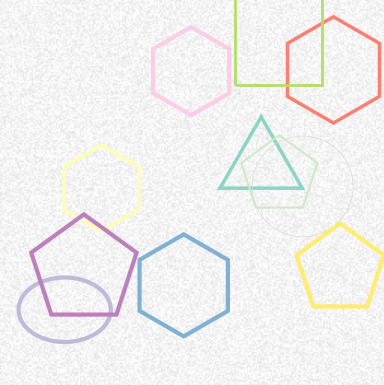[{"shape": "triangle", "thickness": 2.5, "radius": 0.62, "center": [0.678, 0.573]}, {"shape": "hexagon", "thickness": 2.5, "radius": 0.56, "center": [0.264, 0.511]}, {"shape": "oval", "thickness": 3, "radius": 0.6, "center": [0.168, 0.195]}, {"shape": "hexagon", "thickness": 2.5, "radius": 0.69, "center": [0.866, 0.818]}, {"shape": "hexagon", "thickness": 3, "radius": 0.66, "center": [0.477, 0.259]}, {"shape": "square", "thickness": 2, "radius": 0.56, "center": [0.724, 0.892]}, {"shape": "hexagon", "thickness": 3, "radius": 0.57, "center": [0.496, 0.815]}, {"shape": "circle", "thickness": 0.5, "radius": 0.65, "center": [0.786, 0.516]}, {"shape": "pentagon", "thickness": 3, "radius": 0.72, "center": [0.218, 0.299]}, {"shape": "pentagon", "thickness": 1.5, "radius": 0.52, "center": [0.726, 0.545]}, {"shape": "pentagon", "thickness": 3, "radius": 0.6, "center": [0.884, 0.301]}]